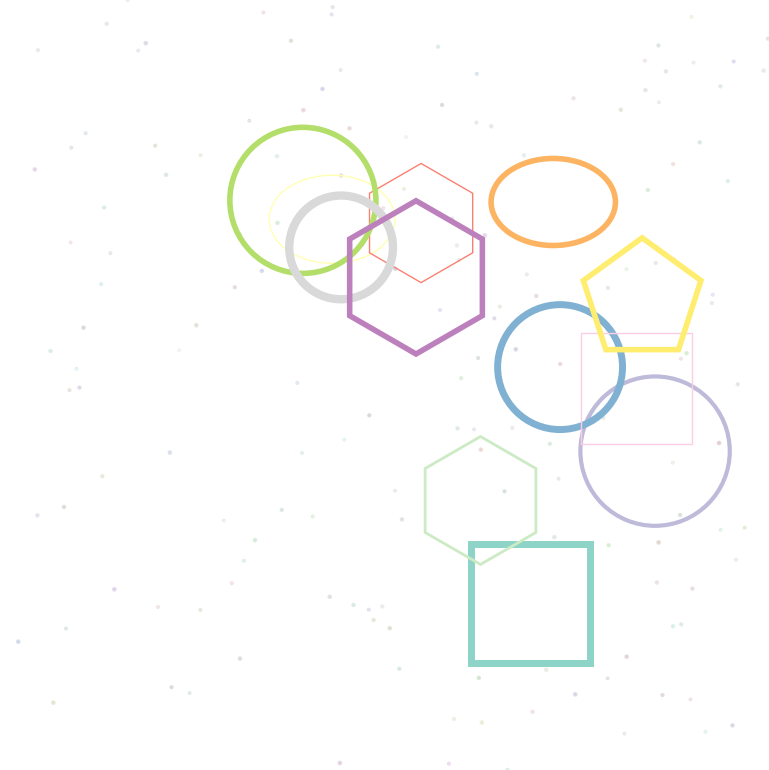[{"shape": "square", "thickness": 2.5, "radius": 0.39, "center": [0.689, 0.216]}, {"shape": "oval", "thickness": 0.5, "radius": 0.41, "center": [0.431, 0.715]}, {"shape": "circle", "thickness": 1.5, "radius": 0.48, "center": [0.851, 0.414]}, {"shape": "hexagon", "thickness": 0.5, "radius": 0.39, "center": [0.547, 0.71]}, {"shape": "circle", "thickness": 2.5, "radius": 0.41, "center": [0.727, 0.523]}, {"shape": "oval", "thickness": 2, "radius": 0.4, "center": [0.719, 0.738]}, {"shape": "circle", "thickness": 2, "radius": 0.47, "center": [0.393, 0.74]}, {"shape": "square", "thickness": 0.5, "radius": 0.36, "center": [0.827, 0.495]}, {"shape": "circle", "thickness": 3, "radius": 0.34, "center": [0.443, 0.679]}, {"shape": "hexagon", "thickness": 2, "radius": 0.5, "center": [0.54, 0.64]}, {"shape": "hexagon", "thickness": 1, "radius": 0.42, "center": [0.624, 0.35]}, {"shape": "pentagon", "thickness": 2, "radius": 0.4, "center": [0.834, 0.611]}]